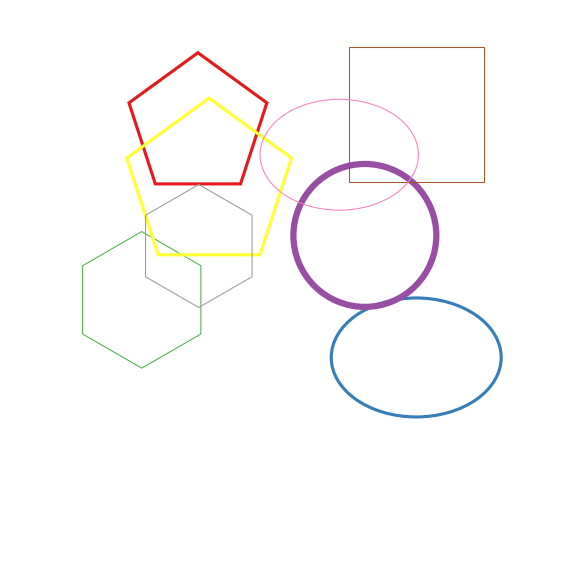[{"shape": "pentagon", "thickness": 1.5, "radius": 0.63, "center": [0.343, 0.782]}, {"shape": "oval", "thickness": 1.5, "radius": 0.74, "center": [0.721, 0.38]}, {"shape": "hexagon", "thickness": 0.5, "radius": 0.59, "center": [0.245, 0.48]}, {"shape": "circle", "thickness": 3, "radius": 0.62, "center": [0.632, 0.591]}, {"shape": "pentagon", "thickness": 1.5, "radius": 0.75, "center": [0.362, 0.679]}, {"shape": "square", "thickness": 0.5, "radius": 0.58, "center": [0.721, 0.801]}, {"shape": "oval", "thickness": 0.5, "radius": 0.69, "center": [0.587, 0.731]}, {"shape": "hexagon", "thickness": 0.5, "radius": 0.53, "center": [0.344, 0.573]}]